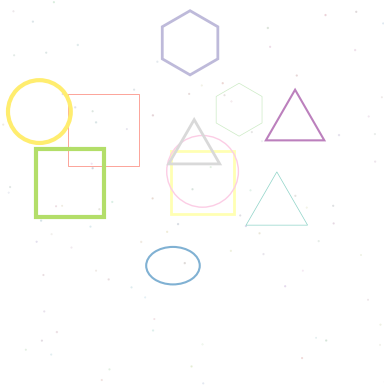[{"shape": "triangle", "thickness": 0.5, "radius": 0.46, "center": [0.719, 0.461]}, {"shape": "square", "thickness": 2, "radius": 0.41, "center": [0.526, 0.525]}, {"shape": "hexagon", "thickness": 2, "radius": 0.42, "center": [0.494, 0.889]}, {"shape": "square", "thickness": 0.5, "radius": 0.46, "center": [0.27, 0.662]}, {"shape": "oval", "thickness": 1.5, "radius": 0.35, "center": [0.449, 0.31]}, {"shape": "square", "thickness": 3, "radius": 0.44, "center": [0.182, 0.524]}, {"shape": "circle", "thickness": 1, "radius": 0.47, "center": [0.526, 0.555]}, {"shape": "triangle", "thickness": 2, "radius": 0.38, "center": [0.504, 0.613]}, {"shape": "triangle", "thickness": 1.5, "radius": 0.44, "center": [0.766, 0.679]}, {"shape": "hexagon", "thickness": 0.5, "radius": 0.34, "center": [0.621, 0.715]}, {"shape": "circle", "thickness": 3, "radius": 0.41, "center": [0.102, 0.71]}]